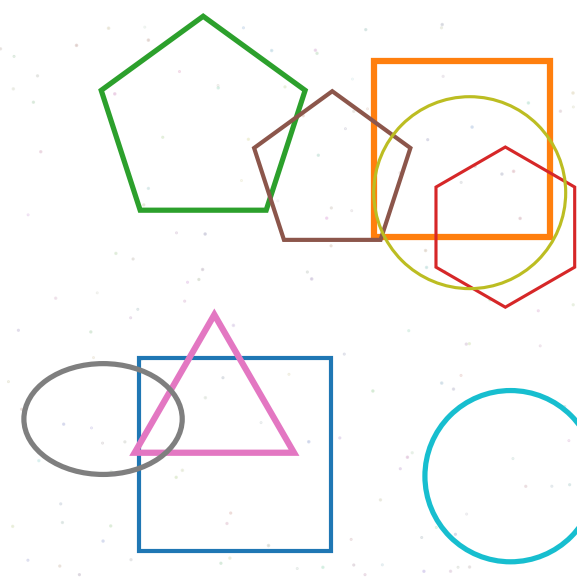[{"shape": "square", "thickness": 2, "radius": 0.83, "center": [0.407, 0.212]}, {"shape": "square", "thickness": 3, "radius": 0.76, "center": [0.8, 0.741]}, {"shape": "pentagon", "thickness": 2.5, "radius": 0.93, "center": [0.352, 0.785]}, {"shape": "hexagon", "thickness": 1.5, "radius": 0.69, "center": [0.875, 0.606]}, {"shape": "pentagon", "thickness": 2, "radius": 0.71, "center": [0.575, 0.699]}, {"shape": "triangle", "thickness": 3, "radius": 0.8, "center": [0.371, 0.295]}, {"shape": "oval", "thickness": 2.5, "radius": 0.69, "center": [0.178, 0.274]}, {"shape": "circle", "thickness": 1.5, "radius": 0.83, "center": [0.813, 0.666]}, {"shape": "circle", "thickness": 2.5, "radius": 0.74, "center": [0.884, 0.175]}]